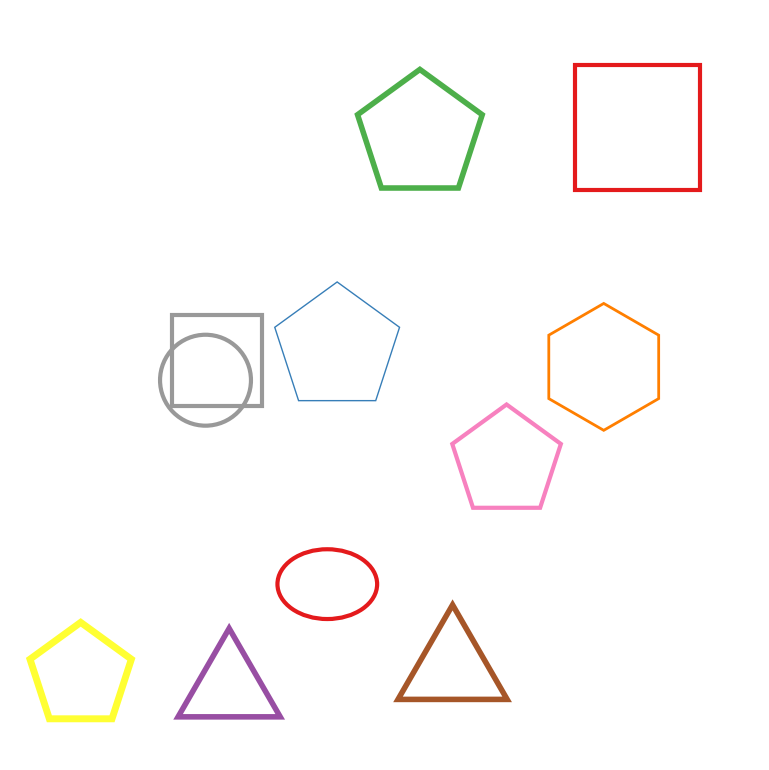[{"shape": "oval", "thickness": 1.5, "radius": 0.32, "center": [0.425, 0.241]}, {"shape": "square", "thickness": 1.5, "radius": 0.41, "center": [0.828, 0.835]}, {"shape": "pentagon", "thickness": 0.5, "radius": 0.43, "center": [0.438, 0.549]}, {"shape": "pentagon", "thickness": 2, "radius": 0.43, "center": [0.545, 0.825]}, {"shape": "triangle", "thickness": 2, "radius": 0.38, "center": [0.298, 0.107]}, {"shape": "hexagon", "thickness": 1, "radius": 0.41, "center": [0.784, 0.524]}, {"shape": "pentagon", "thickness": 2.5, "radius": 0.35, "center": [0.105, 0.122]}, {"shape": "triangle", "thickness": 2, "radius": 0.41, "center": [0.588, 0.133]}, {"shape": "pentagon", "thickness": 1.5, "radius": 0.37, "center": [0.658, 0.401]}, {"shape": "circle", "thickness": 1.5, "radius": 0.3, "center": [0.267, 0.506]}, {"shape": "square", "thickness": 1.5, "radius": 0.29, "center": [0.282, 0.532]}]